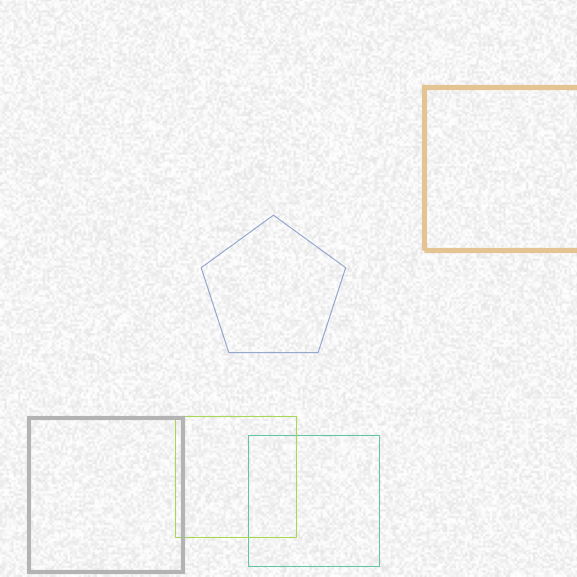[{"shape": "square", "thickness": 0.5, "radius": 0.57, "center": [0.542, 0.133]}, {"shape": "pentagon", "thickness": 0.5, "radius": 0.66, "center": [0.473, 0.495]}, {"shape": "square", "thickness": 0.5, "radius": 0.52, "center": [0.408, 0.174]}, {"shape": "square", "thickness": 2.5, "radius": 0.71, "center": [0.875, 0.708]}, {"shape": "square", "thickness": 2, "radius": 0.66, "center": [0.183, 0.142]}]